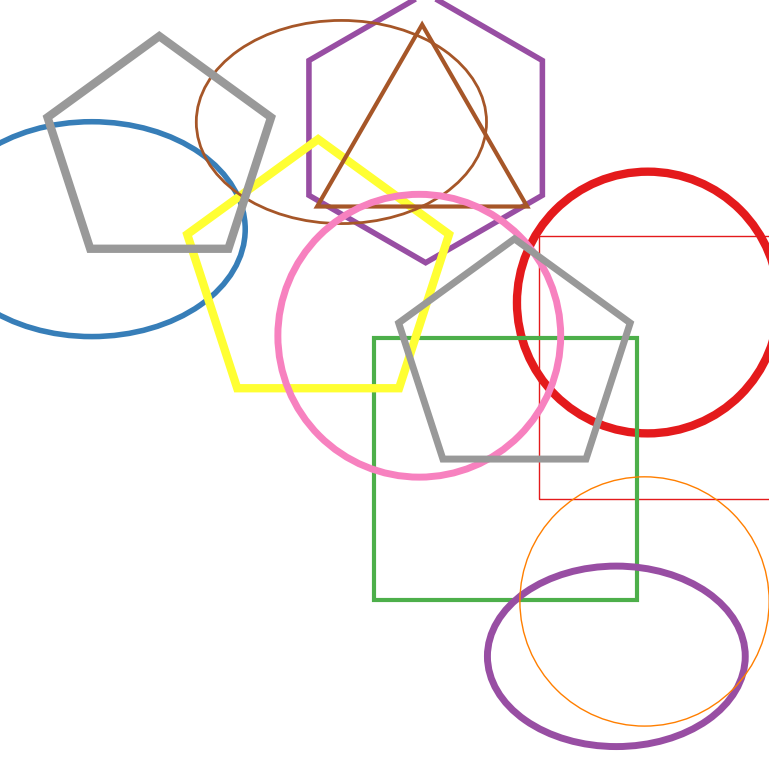[{"shape": "circle", "thickness": 3, "radius": 0.85, "center": [0.841, 0.607]}, {"shape": "square", "thickness": 0.5, "radius": 0.85, "center": [0.871, 0.523]}, {"shape": "oval", "thickness": 2, "radius": 1.0, "center": [0.119, 0.702]}, {"shape": "square", "thickness": 1.5, "radius": 0.85, "center": [0.656, 0.391]}, {"shape": "oval", "thickness": 2.5, "radius": 0.84, "center": [0.8, 0.148]}, {"shape": "hexagon", "thickness": 2, "radius": 0.88, "center": [0.553, 0.834]}, {"shape": "circle", "thickness": 0.5, "radius": 0.81, "center": [0.837, 0.219]}, {"shape": "pentagon", "thickness": 3, "radius": 0.89, "center": [0.413, 0.64]}, {"shape": "triangle", "thickness": 1.5, "radius": 0.79, "center": [0.548, 0.811]}, {"shape": "oval", "thickness": 1, "radius": 0.94, "center": [0.443, 0.842]}, {"shape": "circle", "thickness": 2.5, "radius": 0.92, "center": [0.545, 0.564]}, {"shape": "pentagon", "thickness": 3, "radius": 0.76, "center": [0.207, 0.8]}, {"shape": "pentagon", "thickness": 2.5, "radius": 0.79, "center": [0.668, 0.532]}]